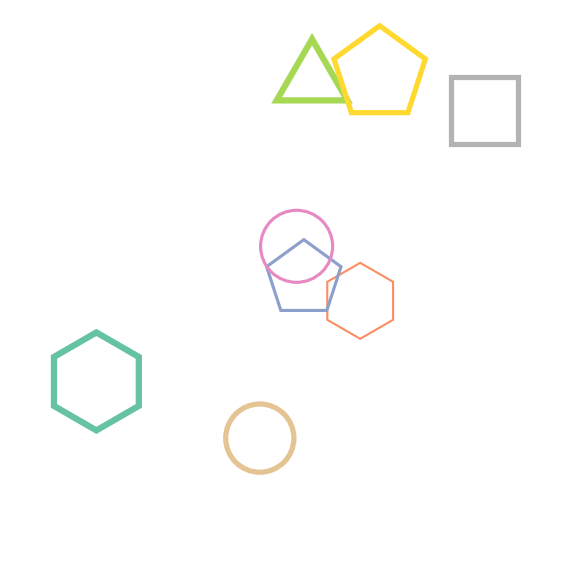[{"shape": "hexagon", "thickness": 3, "radius": 0.42, "center": [0.167, 0.339]}, {"shape": "hexagon", "thickness": 1, "radius": 0.33, "center": [0.624, 0.478]}, {"shape": "pentagon", "thickness": 1.5, "radius": 0.34, "center": [0.526, 0.516]}, {"shape": "circle", "thickness": 1.5, "radius": 0.31, "center": [0.514, 0.573]}, {"shape": "triangle", "thickness": 3, "radius": 0.35, "center": [0.54, 0.861]}, {"shape": "pentagon", "thickness": 2.5, "radius": 0.42, "center": [0.657, 0.871]}, {"shape": "circle", "thickness": 2.5, "radius": 0.3, "center": [0.45, 0.24]}, {"shape": "square", "thickness": 2.5, "radius": 0.29, "center": [0.839, 0.808]}]